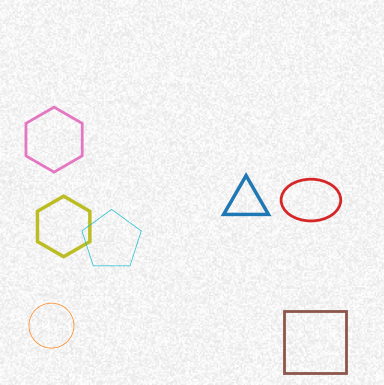[{"shape": "triangle", "thickness": 2.5, "radius": 0.34, "center": [0.639, 0.477]}, {"shape": "circle", "thickness": 0.5, "radius": 0.29, "center": [0.134, 0.154]}, {"shape": "oval", "thickness": 2, "radius": 0.39, "center": [0.808, 0.48]}, {"shape": "square", "thickness": 2, "radius": 0.4, "center": [0.819, 0.112]}, {"shape": "hexagon", "thickness": 2, "radius": 0.42, "center": [0.14, 0.637]}, {"shape": "hexagon", "thickness": 2.5, "radius": 0.39, "center": [0.165, 0.412]}, {"shape": "pentagon", "thickness": 0.5, "radius": 0.41, "center": [0.29, 0.375]}]